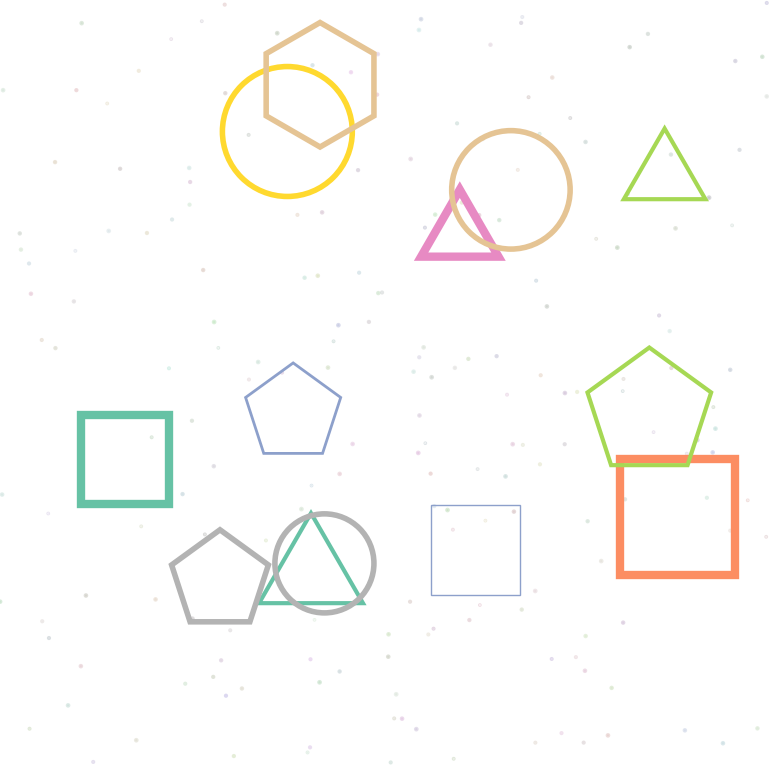[{"shape": "triangle", "thickness": 1.5, "radius": 0.39, "center": [0.404, 0.256]}, {"shape": "square", "thickness": 3, "radius": 0.29, "center": [0.163, 0.403]}, {"shape": "square", "thickness": 3, "radius": 0.38, "center": [0.88, 0.329]}, {"shape": "pentagon", "thickness": 1, "radius": 0.32, "center": [0.381, 0.464]}, {"shape": "square", "thickness": 0.5, "radius": 0.29, "center": [0.617, 0.285]}, {"shape": "triangle", "thickness": 3, "radius": 0.29, "center": [0.597, 0.696]}, {"shape": "triangle", "thickness": 1.5, "radius": 0.31, "center": [0.863, 0.772]}, {"shape": "pentagon", "thickness": 1.5, "radius": 0.42, "center": [0.843, 0.464]}, {"shape": "circle", "thickness": 2, "radius": 0.42, "center": [0.373, 0.829]}, {"shape": "circle", "thickness": 2, "radius": 0.38, "center": [0.664, 0.753]}, {"shape": "hexagon", "thickness": 2, "radius": 0.4, "center": [0.416, 0.89]}, {"shape": "circle", "thickness": 2, "radius": 0.32, "center": [0.421, 0.268]}, {"shape": "pentagon", "thickness": 2, "radius": 0.33, "center": [0.286, 0.246]}]